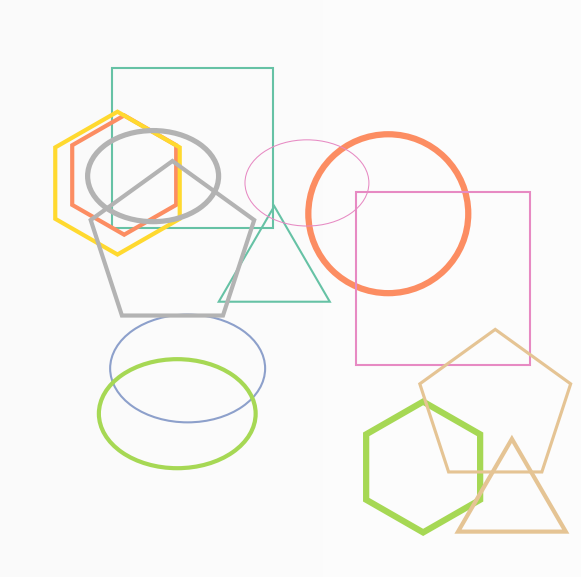[{"shape": "triangle", "thickness": 1, "radius": 0.55, "center": [0.472, 0.532]}, {"shape": "square", "thickness": 1, "radius": 0.69, "center": [0.332, 0.744]}, {"shape": "hexagon", "thickness": 2, "radius": 0.52, "center": [0.214, 0.696]}, {"shape": "circle", "thickness": 3, "radius": 0.69, "center": [0.668, 0.629]}, {"shape": "oval", "thickness": 1, "radius": 0.67, "center": [0.323, 0.361]}, {"shape": "square", "thickness": 1, "radius": 0.75, "center": [0.762, 0.516]}, {"shape": "oval", "thickness": 0.5, "radius": 0.53, "center": [0.528, 0.682]}, {"shape": "oval", "thickness": 2, "radius": 0.67, "center": [0.305, 0.283]}, {"shape": "hexagon", "thickness": 3, "radius": 0.57, "center": [0.728, 0.19]}, {"shape": "hexagon", "thickness": 2, "radius": 0.62, "center": [0.202, 0.682]}, {"shape": "triangle", "thickness": 2, "radius": 0.54, "center": [0.881, 0.132]}, {"shape": "pentagon", "thickness": 1.5, "radius": 0.68, "center": [0.852, 0.292]}, {"shape": "oval", "thickness": 2.5, "radius": 0.56, "center": [0.263, 0.694]}, {"shape": "pentagon", "thickness": 2, "radius": 0.74, "center": [0.297, 0.572]}]